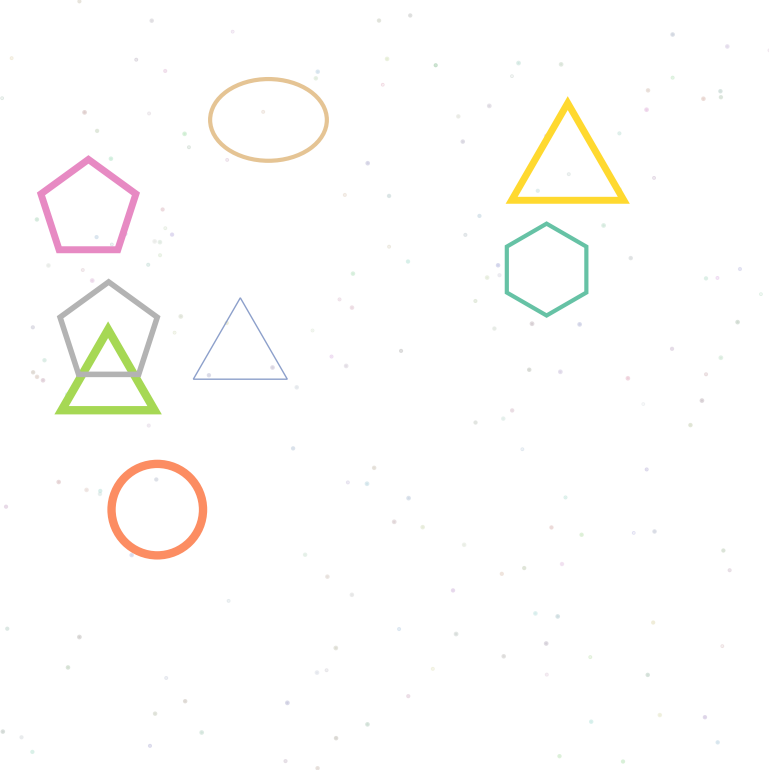[{"shape": "hexagon", "thickness": 1.5, "radius": 0.3, "center": [0.71, 0.65]}, {"shape": "circle", "thickness": 3, "radius": 0.3, "center": [0.204, 0.338]}, {"shape": "triangle", "thickness": 0.5, "radius": 0.35, "center": [0.312, 0.543]}, {"shape": "pentagon", "thickness": 2.5, "radius": 0.32, "center": [0.115, 0.728]}, {"shape": "triangle", "thickness": 3, "radius": 0.35, "center": [0.14, 0.502]}, {"shape": "triangle", "thickness": 2.5, "radius": 0.42, "center": [0.737, 0.782]}, {"shape": "oval", "thickness": 1.5, "radius": 0.38, "center": [0.349, 0.844]}, {"shape": "pentagon", "thickness": 2, "radius": 0.33, "center": [0.141, 0.567]}]